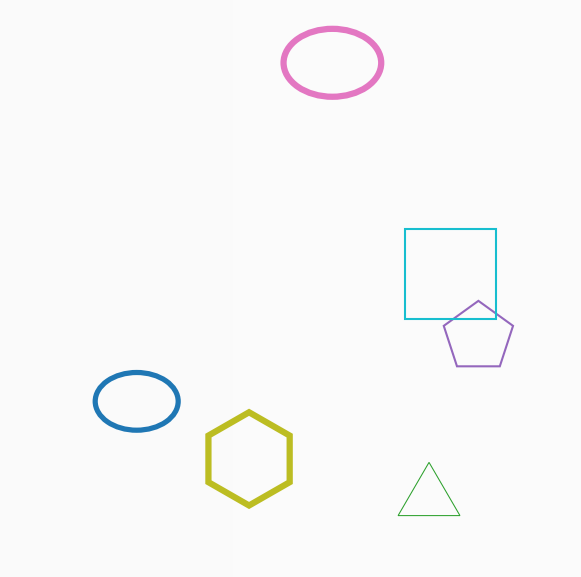[{"shape": "oval", "thickness": 2.5, "radius": 0.36, "center": [0.235, 0.304]}, {"shape": "triangle", "thickness": 0.5, "radius": 0.31, "center": [0.738, 0.137]}, {"shape": "pentagon", "thickness": 1, "radius": 0.31, "center": [0.823, 0.416]}, {"shape": "oval", "thickness": 3, "radius": 0.42, "center": [0.572, 0.89]}, {"shape": "hexagon", "thickness": 3, "radius": 0.4, "center": [0.428, 0.205]}, {"shape": "square", "thickness": 1, "radius": 0.39, "center": [0.775, 0.525]}]